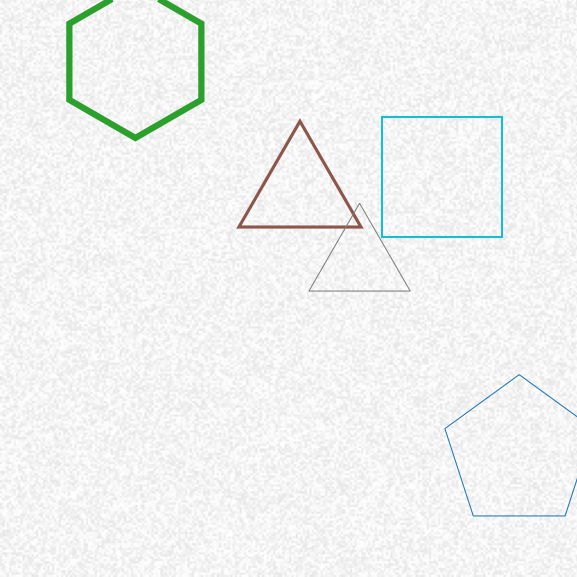[{"shape": "pentagon", "thickness": 0.5, "radius": 0.68, "center": [0.899, 0.215]}, {"shape": "hexagon", "thickness": 3, "radius": 0.66, "center": [0.234, 0.892]}, {"shape": "triangle", "thickness": 1.5, "radius": 0.61, "center": [0.519, 0.667]}, {"shape": "triangle", "thickness": 0.5, "radius": 0.51, "center": [0.623, 0.546]}, {"shape": "square", "thickness": 1, "radius": 0.52, "center": [0.765, 0.693]}]